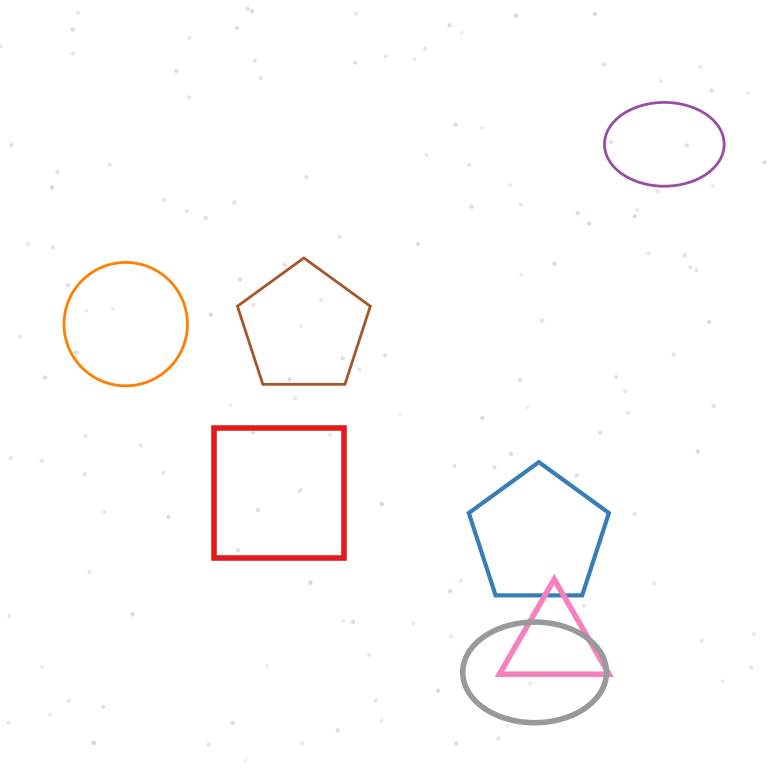[{"shape": "square", "thickness": 2, "radius": 0.42, "center": [0.362, 0.36]}, {"shape": "pentagon", "thickness": 1.5, "radius": 0.48, "center": [0.7, 0.304]}, {"shape": "oval", "thickness": 1, "radius": 0.39, "center": [0.863, 0.813]}, {"shape": "circle", "thickness": 1, "radius": 0.4, "center": [0.163, 0.579]}, {"shape": "pentagon", "thickness": 1, "radius": 0.45, "center": [0.395, 0.574]}, {"shape": "triangle", "thickness": 2, "radius": 0.41, "center": [0.72, 0.166]}, {"shape": "oval", "thickness": 2, "radius": 0.47, "center": [0.694, 0.127]}]